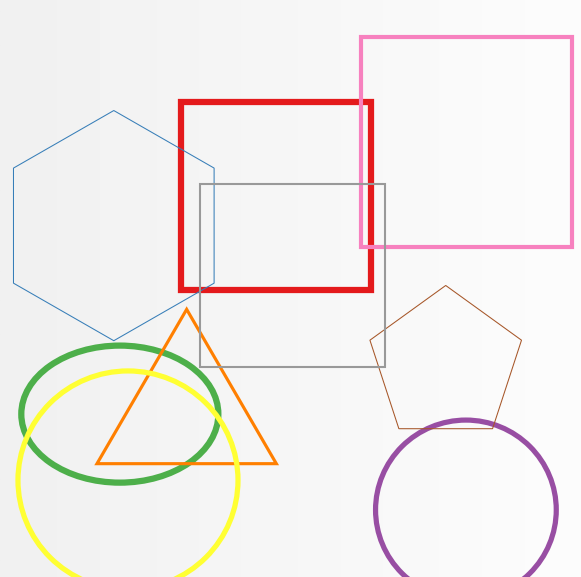[{"shape": "square", "thickness": 3, "radius": 0.82, "center": [0.475, 0.659]}, {"shape": "hexagon", "thickness": 0.5, "radius": 1.0, "center": [0.196, 0.608]}, {"shape": "oval", "thickness": 3, "radius": 0.85, "center": [0.206, 0.282]}, {"shape": "circle", "thickness": 2.5, "radius": 0.78, "center": [0.802, 0.116]}, {"shape": "triangle", "thickness": 1.5, "radius": 0.89, "center": [0.321, 0.285]}, {"shape": "circle", "thickness": 2.5, "radius": 0.95, "center": [0.22, 0.168]}, {"shape": "pentagon", "thickness": 0.5, "radius": 0.69, "center": [0.767, 0.368]}, {"shape": "square", "thickness": 2, "radius": 0.91, "center": [0.803, 0.753]}, {"shape": "square", "thickness": 1, "radius": 0.79, "center": [0.503, 0.522]}]